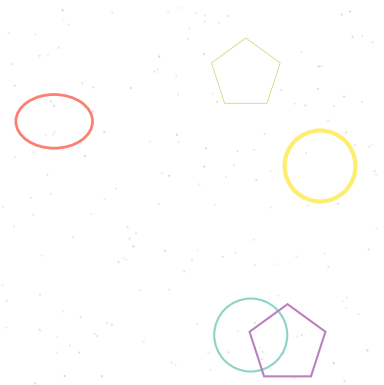[{"shape": "circle", "thickness": 1.5, "radius": 0.47, "center": [0.651, 0.13]}, {"shape": "oval", "thickness": 2, "radius": 0.5, "center": [0.141, 0.685]}, {"shape": "pentagon", "thickness": 0.5, "radius": 0.47, "center": [0.638, 0.808]}, {"shape": "pentagon", "thickness": 1.5, "radius": 0.52, "center": [0.747, 0.106]}, {"shape": "circle", "thickness": 3, "radius": 0.46, "center": [0.831, 0.569]}]